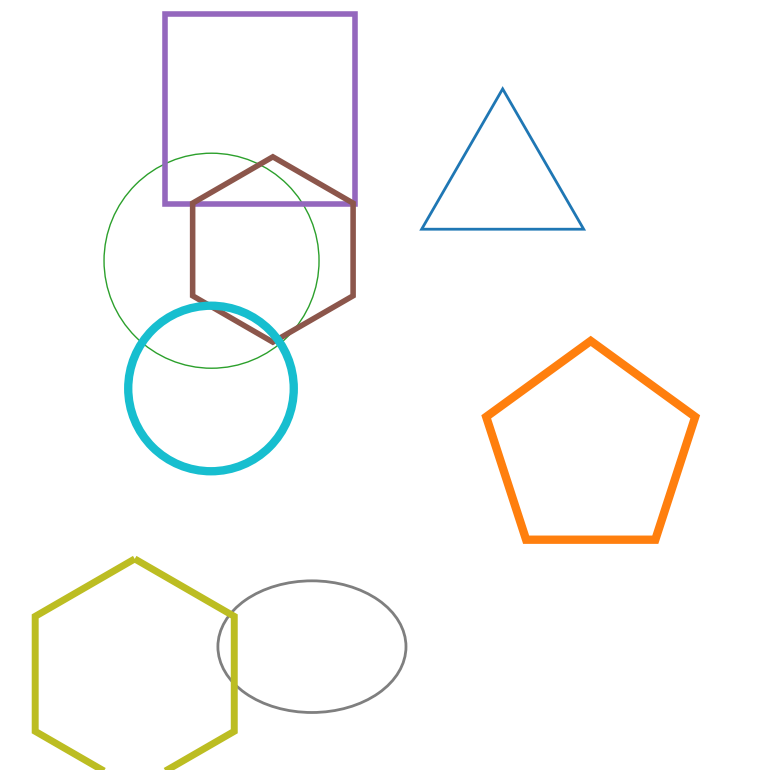[{"shape": "triangle", "thickness": 1, "radius": 0.61, "center": [0.653, 0.763]}, {"shape": "pentagon", "thickness": 3, "radius": 0.71, "center": [0.767, 0.415]}, {"shape": "circle", "thickness": 0.5, "radius": 0.7, "center": [0.275, 0.661]}, {"shape": "square", "thickness": 2, "radius": 0.62, "center": [0.338, 0.858]}, {"shape": "hexagon", "thickness": 2, "radius": 0.6, "center": [0.354, 0.676]}, {"shape": "oval", "thickness": 1, "radius": 0.61, "center": [0.405, 0.16]}, {"shape": "hexagon", "thickness": 2.5, "radius": 0.75, "center": [0.175, 0.125]}, {"shape": "circle", "thickness": 3, "radius": 0.54, "center": [0.274, 0.495]}]